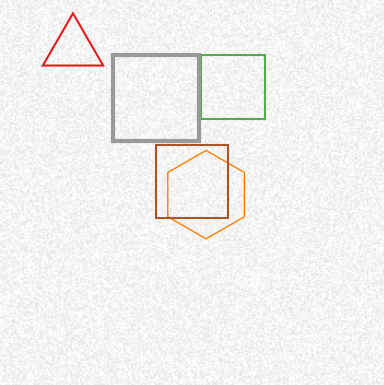[{"shape": "triangle", "thickness": 1.5, "radius": 0.45, "center": [0.19, 0.875]}, {"shape": "square", "thickness": 1.5, "radius": 0.42, "center": [0.604, 0.774]}, {"shape": "hexagon", "thickness": 1, "radius": 0.57, "center": [0.535, 0.494]}, {"shape": "square", "thickness": 1.5, "radius": 0.47, "center": [0.499, 0.528]}, {"shape": "square", "thickness": 3, "radius": 0.56, "center": [0.405, 0.746]}]